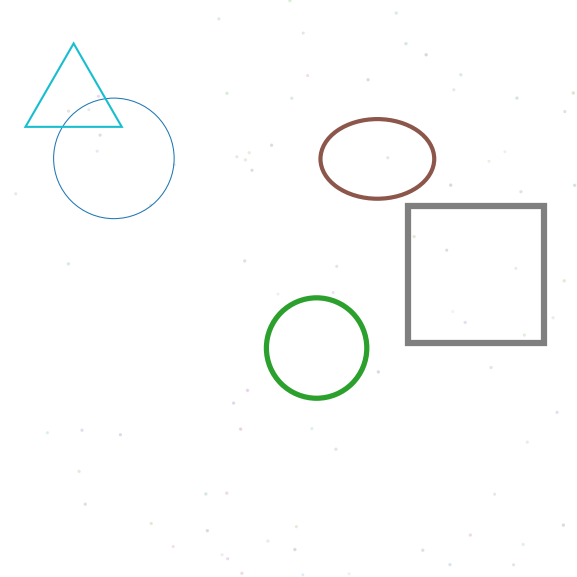[{"shape": "circle", "thickness": 0.5, "radius": 0.52, "center": [0.197, 0.725]}, {"shape": "circle", "thickness": 2.5, "radius": 0.43, "center": [0.548, 0.396]}, {"shape": "oval", "thickness": 2, "radius": 0.49, "center": [0.653, 0.724]}, {"shape": "square", "thickness": 3, "radius": 0.59, "center": [0.824, 0.524]}, {"shape": "triangle", "thickness": 1, "radius": 0.48, "center": [0.127, 0.828]}]